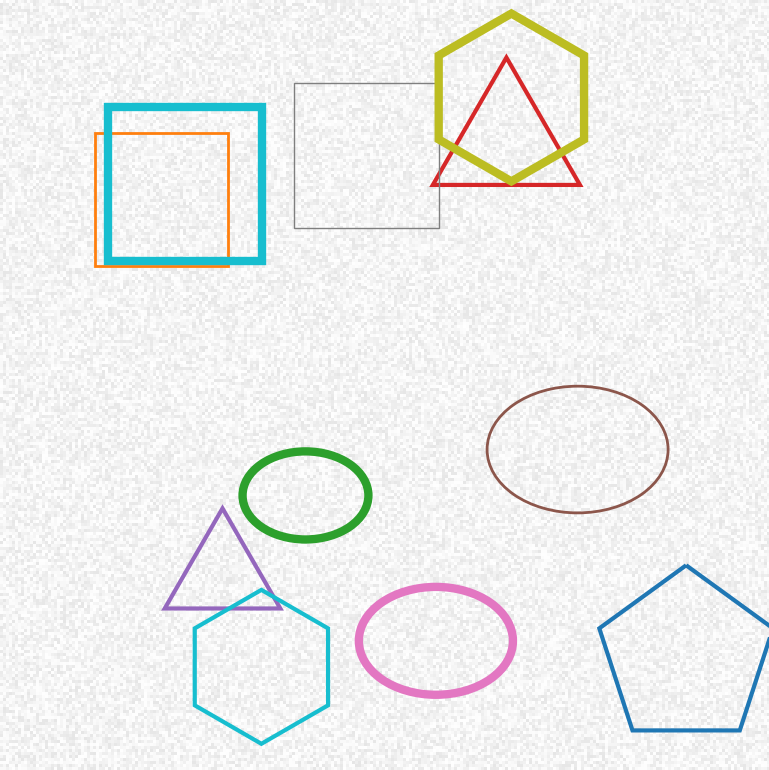[{"shape": "pentagon", "thickness": 1.5, "radius": 0.59, "center": [0.891, 0.147]}, {"shape": "square", "thickness": 1, "radius": 0.43, "center": [0.21, 0.741]}, {"shape": "oval", "thickness": 3, "radius": 0.41, "center": [0.397, 0.357]}, {"shape": "triangle", "thickness": 1.5, "radius": 0.55, "center": [0.658, 0.815]}, {"shape": "triangle", "thickness": 1.5, "radius": 0.43, "center": [0.289, 0.253]}, {"shape": "oval", "thickness": 1, "radius": 0.59, "center": [0.75, 0.416]}, {"shape": "oval", "thickness": 3, "radius": 0.5, "center": [0.566, 0.168]}, {"shape": "square", "thickness": 0.5, "radius": 0.47, "center": [0.476, 0.798]}, {"shape": "hexagon", "thickness": 3, "radius": 0.54, "center": [0.664, 0.873]}, {"shape": "square", "thickness": 3, "radius": 0.5, "center": [0.241, 0.761]}, {"shape": "hexagon", "thickness": 1.5, "radius": 0.5, "center": [0.339, 0.134]}]